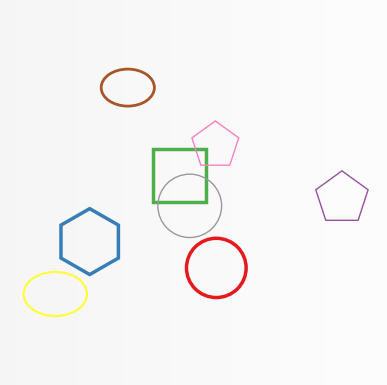[{"shape": "circle", "thickness": 2.5, "radius": 0.38, "center": [0.558, 0.304]}, {"shape": "hexagon", "thickness": 2.5, "radius": 0.43, "center": [0.231, 0.372]}, {"shape": "square", "thickness": 2.5, "radius": 0.34, "center": [0.464, 0.545]}, {"shape": "pentagon", "thickness": 1, "radius": 0.35, "center": [0.882, 0.485]}, {"shape": "oval", "thickness": 1.5, "radius": 0.41, "center": [0.143, 0.236]}, {"shape": "oval", "thickness": 2, "radius": 0.34, "center": [0.33, 0.772]}, {"shape": "pentagon", "thickness": 1, "radius": 0.32, "center": [0.556, 0.622]}, {"shape": "circle", "thickness": 1, "radius": 0.41, "center": [0.49, 0.465]}]